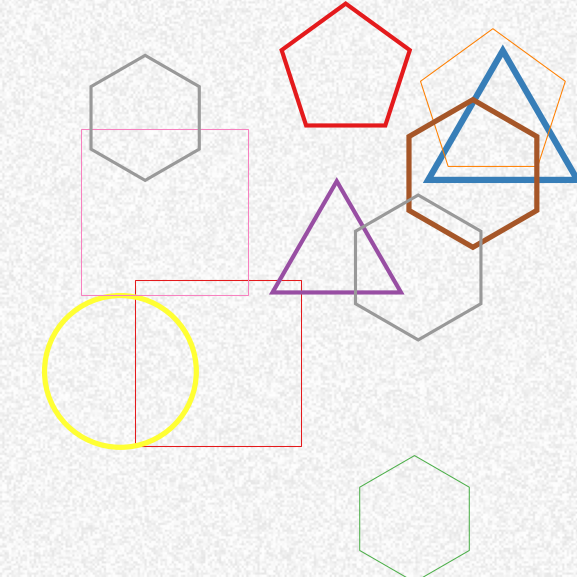[{"shape": "square", "thickness": 0.5, "radius": 0.72, "center": [0.378, 0.371]}, {"shape": "pentagon", "thickness": 2, "radius": 0.58, "center": [0.599, 0.876]}, {"shape": "triangle", "thickness": 3, "radius": 0.75, "center": [0.871, 0.762]}, {"shape": "hexagon", "thickness": 0.5, "radius": 0.55, "center": [0.718, 0.101]}, {"shape": "triangle", "thickness": 2, "radius": 0.64, "center": [0.583, 0.557]}, {"shape": "pentagon", "thickness": 0.5, "radius": 0.66, "center": [0.854, 0.818]}, {"shape": "circle", "thickness": 2.5, "radius": 0.66, "center": [0.209, 0.356]}, {"shape": "hexagon", "thickness": 2.5, "radius": 0.64, "center": [0.819, 0.699]}, {"shape": "square", "thickness": 0.5, "radius": 0.72, "center": [0.285, 0.632]}, {"shape": "hexagon", "thickness": 1.5, "radius": 0.54, "center": [0.251, 0.795]}, {"shape": "hexagon", "thickness": 1.5, "radius": 0.63, "center": [0.724, 0.536]}]